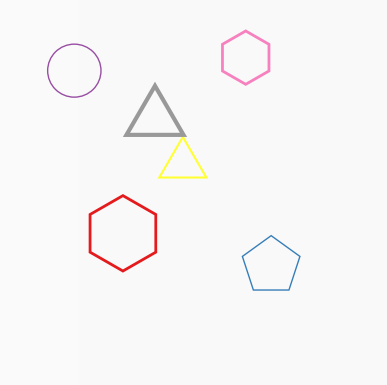[{"shape": "hexagon", "thickness": 2, "radius": 0.49, "center": [0.317, 0.394]}, {"shape": "pentagon", "thickness": 1, "radius": 0.39, "center": [0.7, 0.31]}, {"shape": "circle", "thickness": 1, "radius": 0.34, "center": [0.192, 0.816]}, {"shape": "triangle", "thickness": 1.5, "radius": 0.35, "center": [0.472, 0.574]}, {"shape": "hexagon", "thickness": 2, "radius": 0.35, "center": [0.634, 0.85]}, {"shape": "triangle", "thickness": 3, "radius": 0.42, "center": [0.4, 0.692]}]